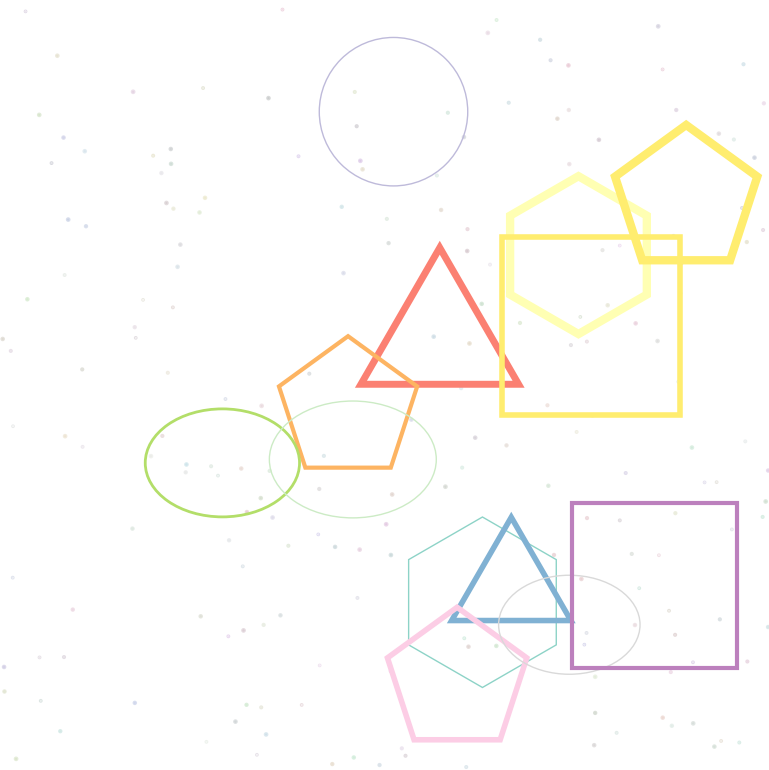[{"shape": "hexagon", "thickness": 0.5, "radius": 0.55, "center": [0.627, 0.218]}, {"shape": "hexagon", "thickness": 3, "radius": 0.51, "center": [0.751, 0.669]}, {"shape": "circle", "thickness": 0.5, "radius": 0.48, "center": [0.511, 0.855]}, {"shape": "triangle", "thickness": 2.5, "radius": 0.59, "center": [0.571, 0.56]}, {"shape": "triangle", "thickness": 2, "radius": 0.45, "center": [0.664, 0.239]}, {"shape": "pentagon", "thickness": 1.5, "radius": 0.47, "center": [0.452, 0.469]}, {"shape": "oval", "thickness": 1, "radius": 0.5, "center": [0.289, 0.399]}, {"shape": "pentagon", "thickness": 2, "radius": 0.48, "center": [0.594, 0.116]}, {"shape": "oval", "thickness": 0.5, "radius": 0.46, "center": [0.739, 0.189]}, {"shape": "square", "thickness": 1.5, "radius": 0.54, "center": [0.85, 0.239]}, {"shape": "oval", "thickness": 0.5, "radius": 0.54, "center": [0.458, 0.403]}, {"shape": "square", "thickness": 2, "radius": 0.58, "center": [0.767, 0.577]}, {"shape": "pentagon", "thickness": 3, "radius": 0.49, "center": [0.891, 0.741]}]